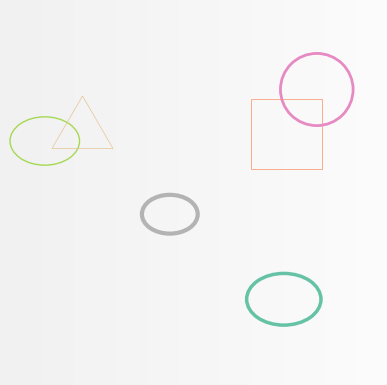[{"shape": "oval", "thickness": 2.5, "radius": 0.48, "center": [0.732, 0.223]}, {"shape": "square", "thickness": 0.5, "radius": 0.45, "center": [0.739, 0.653]}, {"shape": "circle", "thickness": 2, "radius": 0.47, "center": [0.817, 0.768]}, {"shape": "oval", "thickness": 1, "radius": 0.45, "center": [0.116, 0.634]}, {"shape": "triangle", "thickness": 0.5, "radius": 0.45, "center": [0.213, 0.66]}, {"shape": "oval", "thickness": 3, "radius": 0.36, "center": [0.438, 0.444]}]